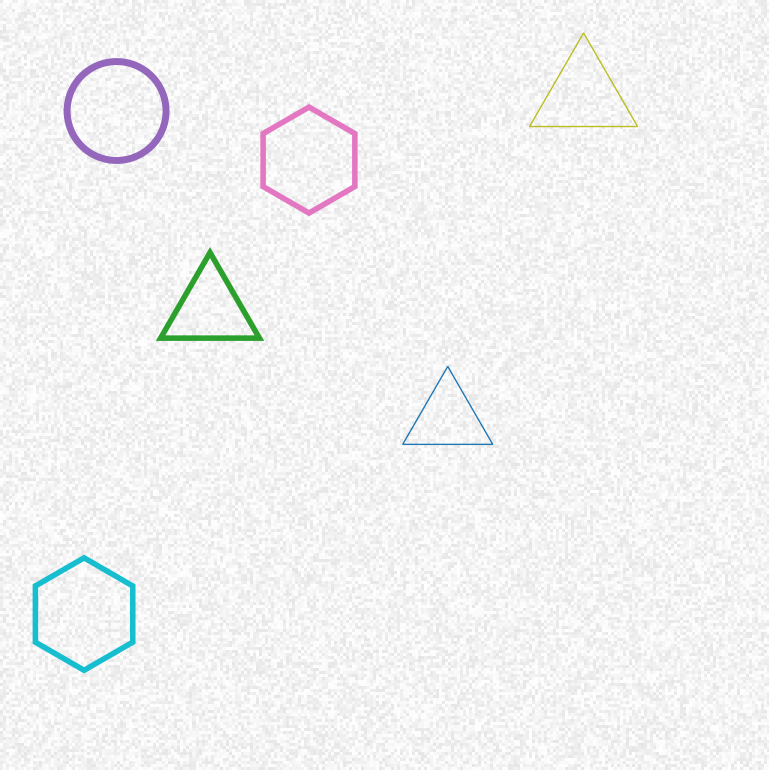[{"shape": "triangle", "thickness": 0.5, "radius": 0.34, "center": [0.581, 0.457]}, {"shape": "triangle", "thickness": 2, "radius": 0.37, "center": [0.273, 0.598]}, {"shape": "circle", "thickness": 2.5, "radius": 0.32, "center": [0.151, 0.856]}, {"shape": "hexagon", "thickness": 2, "radius": 0.34, "center": [0.401, 0.792]}, {"shape": "triangle", "thickness": 0.5, "radius": 0.41, "center": [0.758, 0.876]}, {"shape": "hexagon", "thickness": 2, "radius": 0.37, "center": [0.109, 0.203]}]